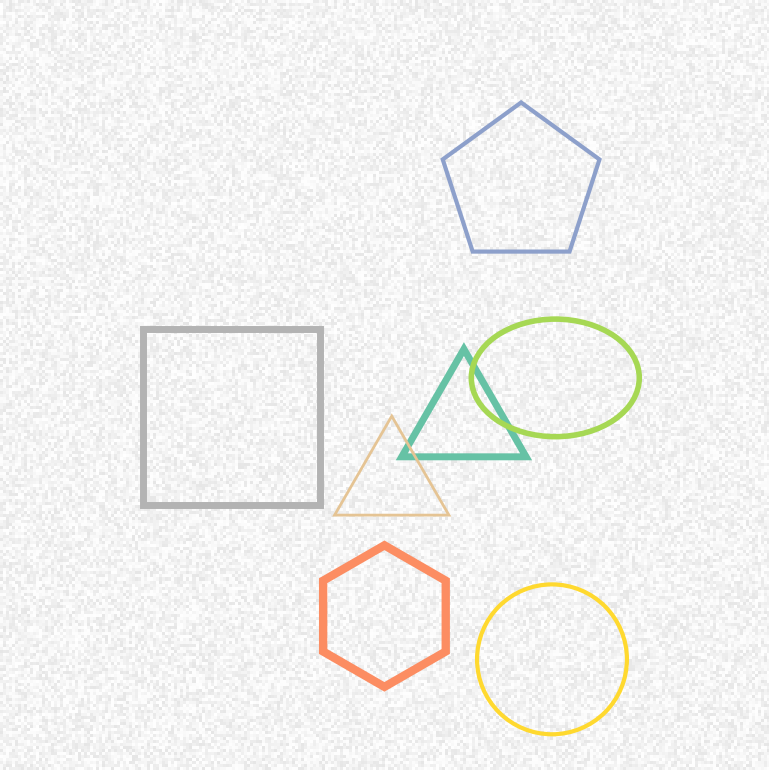[{"shape": "triangle", "thickness": 2.5, "radius": 0.47, "center": [0.602, 0.453]}, {"shape": "hexagon", "thickness": 3, "radius": 0.46, "center": [0.499, 0.2]}, {"shape": "pentagon", "thickness": 1.5, "radius": 0.54, "center": [0.677, 0.76]}, {"shape": "oval", "thickness": 2, "radius": 0.55, "center": [0.721, 0.509]}, {"shape": "circle", "thickness": 1.5, "radius": 0.49, "center": [0.717, 0.144]}, {"shape": "triangle", "thickness": 1, "radius": 0.43, "center": [0.509, 0.374]}, {"shape": "square", "thickness": 2.5, "radius": 0.57, "center": [0.3, 0.459]}]